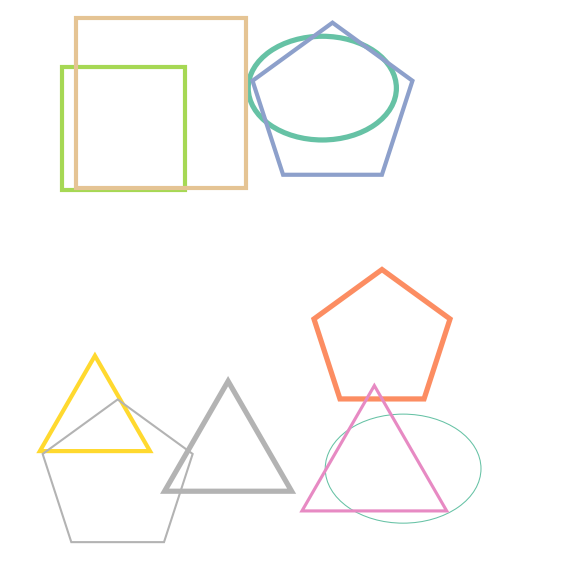[{"shape": "oval", "thickness": 2.5, "radius": 0.64, "center": [0.558, 0.847]}, {"shape": "oval", "thickness": 0.5, "radius": 0.67, "center": [0.698, 0.188]}, {"shape": "pentagon", "thickness": 2.5, "radius": 0.62, "center": [0.661, 0.409]}, {"shape": "pentagon", "thickness": 2, "radius": 0.73, "center": [0.576, 0.814]}, {"shape": "triangle", "thickness": 1.5, "radius": 0.72, "center": [0.648, 0.187]}, {"shape": "square", "thickness": 2, "radius": 0.53, "center": [0.214, 0.777]}, {"shape": "triangle", "thickness": 2, "radius": 0.55, "center": [0.164, 0.273]}, {"shape": "square", "thickness": 2, "radius": 0.73, "center": [0.278, 0.821]}, {"shape": "pentagon", "thickness": 1, "radius": 0.68, "center": [0.204, 0.171]}, {"shape": "triangle", "thickness": 2.5, "radius": 0.64, "center": [0.395, 0.212]}]